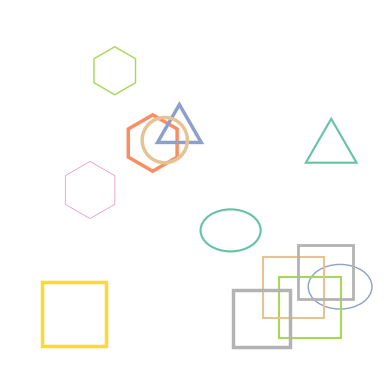[{"shape": "triangle", "thickness": 1.5, "radius": 0.38, "center": [0.86, 0.615]}, {"shape": "oval", "thickness": 1.5, "radius": 0.39, "center": [0.599, 0.402]}, {"shape": "hexagon", "thickness": 2.5, "radius": 0.37, "center": [0.397, 0.628]}, {"shape": "oval", "thickness": 1, "radius": 0.41, "center": [0.883, 0.255]}, {"shape": "triangle", "thickness": 2.5, "radius": 0.33, "center": [0.466, 0.663]}, {"shape": "hexagon", "thickness": 0.5, "radius": 0.37, "center": [0.234, 0.506]}, {"shape": "hexagon", "thickness": 1, "radius": 0.31, "center": [0.298, 0.816]}, {"shape": "square", "thickness": 1.5, "radius": 0.4, "center": [0.805, 0.201]}, {"shape": "square", "thickness": 2.5, "radius": 0.41, "center": [0.192, 0.185]}, {"shape": "circle", "thickness": 2.5, "radius": 0.29, "center": [0.428, 0.636]}, {"shape": "square", "thickness": 1.5, "radius": 0.39, "center": [0.763, 0.252]}, {"shape": "square", "thickness": 2, "radius": 0.35, "center": [0.845, 0.293]}, {"shape": "square", "thickness": 2.5, "radius": 0.37, "center": [0.679, 0.172]}]